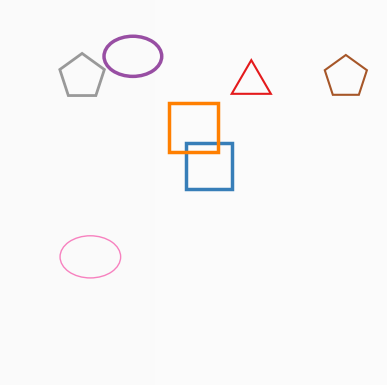[{"shape": "triangle", "thickness": 1.5, "radius": 0.29, "center": [0.648, 0.785]}, {"shape": "square", "thickness": 2.5, "radius": 0.3, "center": [0.54, 0.569]}, {"shape": "oval", "thickness": 2.5, "radius": 0.37, "center": [0.343, 0.854]}, {"shape": "square", "thickness": 2.5, "radius": 0.32, "center": [0.499, 0.669]}, {"shape": "pentagon", "thickness": 1.5, "radius": 0.29, "center": [0.892, 0.8]}, {"shape": "oval", "thickness": 1, "radius": 0.39, "center": [0.233, 0.333]}, {"shape": "pentagon", "thickness": 2, "radius": 0.3, "center": [0.212, 0.801]}]